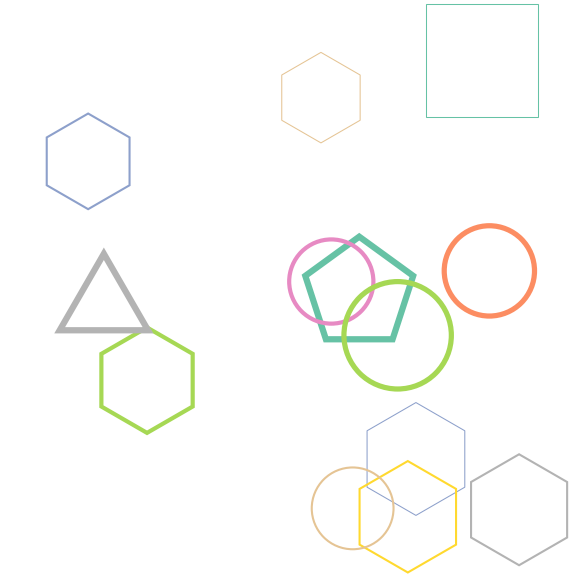[{"shape": "pentagon", "thickness": 3, "radius": 0.49, "center": [0.622, 0.491]}, {"shape": "square", "thickness": 0.5, "radius": 0.49, "center": [0.834, 0.894]}, {"shape": "circle", "thickness": 2.5, "radius": 0.39, "center": [0.847, 0.53]}, {"shape": "hexagon", "thickness": 0.5, "radius": 0.49, "center": [0.72, 0.204]}, {"shape": "hexagon", "thickness": 1, "radius": 0.41, "center": [0.153, 0.72]}, {"shape": "circle", "thickness": 2, "radius": 0.36, "center": [0.574, 0.512]}, {"shape": "hexagon", "thickness": 2, "radius": 0.46, "center": [0.255, 0.341]}, {"shape": "circle", "thickness": 2.5, "radius": 0.46, "center": [0.689, 0.419]}, {"shape": "hexagon", "thickness": 1, "radius": 0.48, "center": [0.706, 0.104]}, {"shape": "circle", "thickness": 1, "radius": 0.35, "center": [0.611, 0.119]}, {"shape": "hexagon", "thickness": 0.5, "radius": 0.39, "center": [0.556, 0.83]}, {"shape": "triangle", "thickness": 3, "radius": 0.44, "center": [0.18, 0.471]}, {"shape": "hexagon", "thickness": 1, "radius": 0.48, "center": [0.899, 0.116]}]